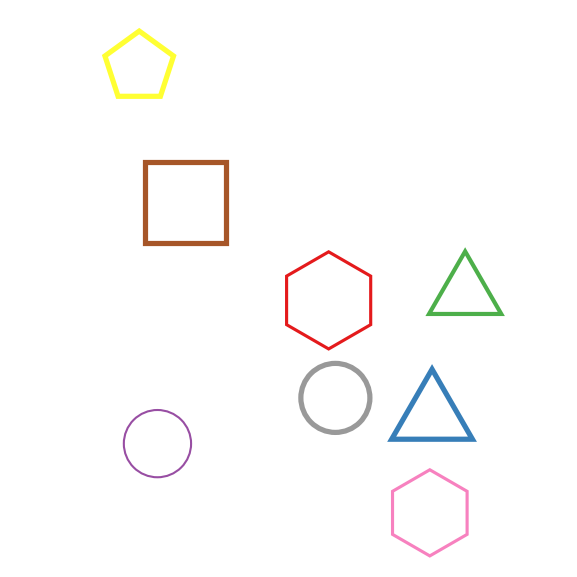[{"shape": "hexagon", "thickness": 1.5, "radius": 0.42, "center": [0.569, 0.479]}, {"shape": "triangle", "thickness": 2.5, "radius": 0.4, "center": [0.748, 0.279]}, {"shape": "triangle", "thickness": 2, "radius": 0.36, "center": [0.805, 0.492]}, {"shape": "circle", "thickness": 1, "radius": 0.29, "center": [0.273, 0.231]}, {"shape": "pentagon", "thickness": 2.5, "radius": 0.31, "center": [0.241, 0.883]}, {"shape": "square", "thickness": 2.5, "radius": 0.35, "center": [0.321, 0.649]}, {"shape": "hexagon", "thickness": 1.5, "radius": 0.37, "center": [0.744, 0.111]}, {"shape": "circle", "thickness": 2.5, "radius": 0.3, "center": [0.581, 0.31]}]